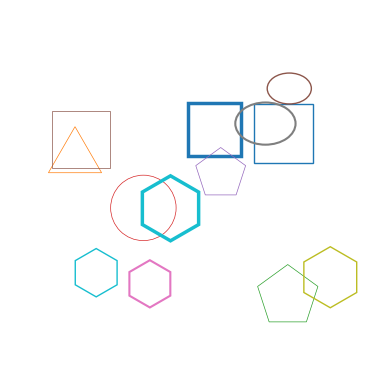[{"shape": "square", "thickness": 1, "radius": 0.38, "center": [0.737, 0.654]}, {"shape": "square", "thickness": 2.5, "radius": 0.34, "center": [0.558, 0.664]}, {"shape": "triangle", "thickness": 0.5, "radius": 0.4, "center": [0.195, 0.591]}, {"shape": "pentagon", "thickness": 0.5, "radius": 0.41, "center": [0.747, 0.231]}, {"shape": "circle", "thickness": 0.5, "radius": 0.43, "center": [0.372, 0.46]}, {"shape": "pentagon", "thickness": 0.5, "radius": 0.34, "center": [0.573, 0.549]}, {"shape": "oval", "thickness": 1, "radius": 0.29, "center": [0.751, 0.77]}, {"shape": "square", "thickness": 0.5, "radius": 0.38, "center": [0.211, 0.638]}, {"shape": "hexagon", "thickness": 1.5, "radius": 0.31, "center": [0.389, 0.263]}, {"shape": "oval", "thickness": 1.5, "radius": 0.39, "center": [0.689, 0.679]}, {"shape": "hexagon", "thickness": 1, "radius": 0.4, "center": [0.858, 0.28]}, {"shape": "hexagon", "thickness": 2.5, "radius": 0.42, "center": [0.443, 0.459]}, {"shape": "hexagon", "thickness": 1, "radius": 0.31, "center": [0.25, 0.292]}]